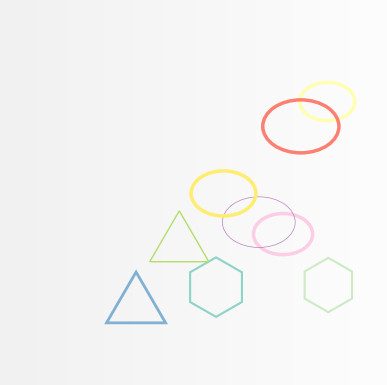[{"shape": "hexagon", "thickness": 1.5, "radius": 0.39, "center": [0.557, 0.254]}, {"shape": "oval", "thickness": 2.5, "radius": 0.36, "center": [0.845, 0.736]}, {"shape": "oval", "thickness": 2.5, "radius": 0.49, "center": [0.776, 0.672]}, {"shape": "triangle", "thickness": 2, "radius": 0.44, "center": [0.351, 0.205]}, {"shape": "triangle", "thickness": 1, "radius": 0.44, "center": [0.463, 0.364]}, {"shape": "oval", "thickness": 2.5, "radius": 0.38, "center": [0.73, 0.392]}, {"shape": "oval", "thickness": 0.5, "radius": 0.47, "center": [0.668, 0.423]}, {"shape": "hexagon", "thickness": 1.5, "radius": 0.35, "center": [0.847, 0.26]}, {"shape": "oval", "thickness": 2.5, "radius": 0.42, "center": [0.577, 0.498]}]